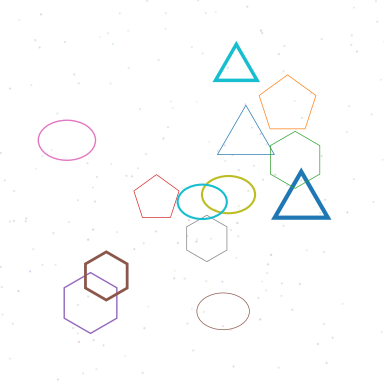[{"shape": "triangle", "thickness": 0.5, "radius": 0.43, "center": [0.639, 0.641]}, {"shape": "triangle", "thickness": 3, "radius": 0.4, "center": [0.782, 0.474]}, {"shape": "pentagon", "thickness": 0.5, "radius": 0.39, "center": [0.747, 0.728]}, {"shape": "hexagon", "thickness": 0.5, "radius": 0.37, "center": [0.767, 0.585]}, {"shape": "pentagon", "thickness": 0.5, "radius": 0.31, "center": [0.406, 0.485]}, {"shape": "hexagon", "thickness": 1, "radius": 0.39, "center": [0.235, 0.213]}, {"shape": "oval", "thickness": 0.5, "radius": 0.34, "center": [0.58, 0.191]}, {"shape": "hexagon", "thickness": 2, "radius": 0.31, "center": [0.276, 0.283]}, {"shape": "oval", "thickness": 1, "radius": 0.37, "center": [0.174, 0.636]}, {"shape": "hexagon", "thickness": 0.5, "radius": 0.3, "center": [0.537, 0.381]}, {"shape": "oval", "thickness": 1.5, "radius": 0.35, "center": [0.594, 0.494]}, {"shape": "oval", "thickness": 1.5, "radius": 0.32, "center": [0.525, 0.476]}, {"shape": "triangle", "thickness": 2.5, "radius": 0.31, "center": [0.614, 0.822]}]